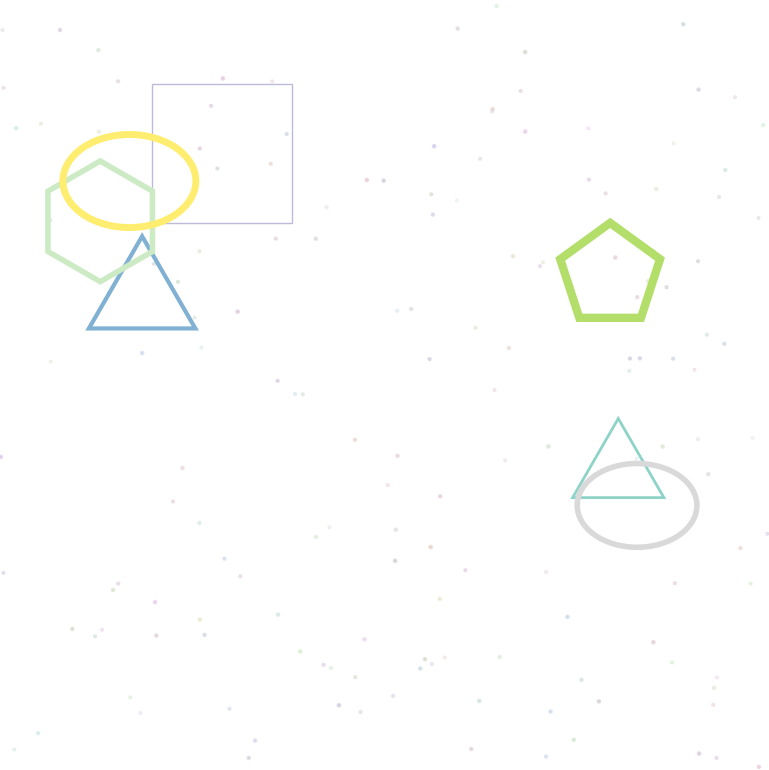[{"shape": "triangle", "thickness": 1, "radius": 0.34, "center": [0.803, 0.388]}, {"shape": "square", "thickness": 0.5, "radius": 0.45, "center": [0.288, 0.8]}, {"shape": "triangle", "thickness": 1.5, "radius": 0.4, "center": [0.185, 0.613]}, {"shape": "pentagon", "thickness": 3, "radius": 0.34, "center": [0.792, 0.642]}, {"shape": "oval", "thickness": 2, "radius": 0.39, "center": [0.827, 0.344]}, {"shape": "hexagon", "thickness": 2, "radius": 0.39, "center": [0.13, 0.713]}, {"shape": "oval", "thickness": 2.5, "radius": 0.43, "center": [0.168, 0.765]}]